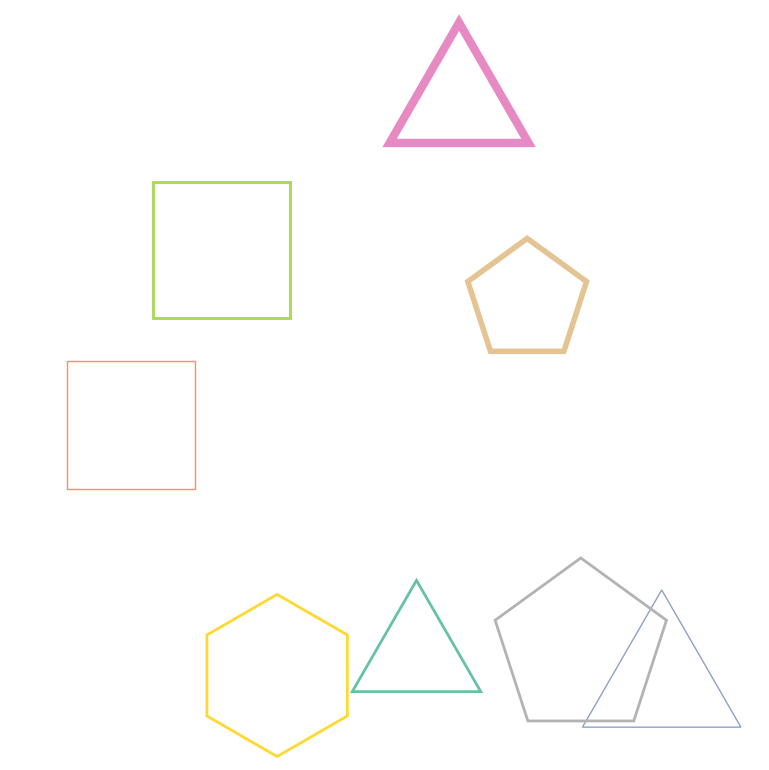[{"shape": "triangle", "thickness": 1, "radius": 0.48, "center": [0.541, 0.15]}, {"shape": "square", "thickness": 0.5, "radius": 0.42, "center": [0.17, 0.448]}, {"shape": "triangle", "thickness": 0.5, "radius": 0.59, "center": [0.859, 0.115]}, {"shape": "triangle", "thickness": 3, "radius": 0.52, "center": [0.596, 0.866]}, {"shape": "square", "thickness": 1, "radius": 0.44, "center": [0.288, 0.675]}, {"shape": "hexagon", "thickness": 1, "radius": 0.53, "center": [0.36, 0.123]}, {"shape": "pentagon", "thickness": 2, "radius": 0.41, "center": [0.685, 0.609]}, {"shape": "pentagon", "thickness": 1, "radius": 0.58, "center": [0.754, 0.158]}]